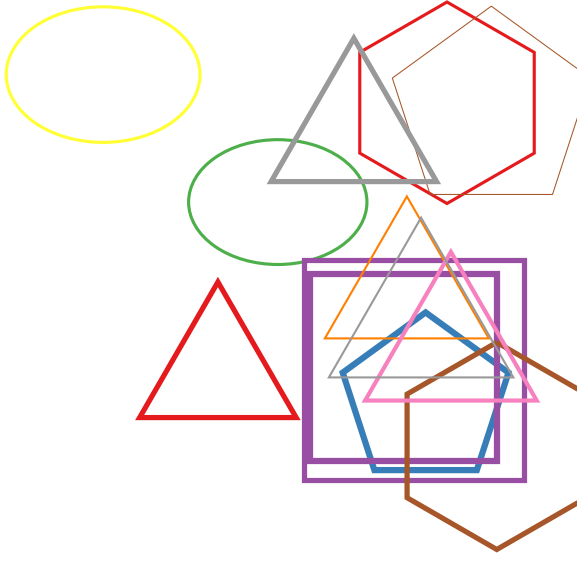[{"shape": "triangle", "thickness": 2.5, "radius": 0.78, "center": [0.377, 0.354]}, {"shape": "hexagon", "thickness": 1.5, "radius": 0.87, "center": [0.774, 0.821]}, {"shape": "pentagon", "thickness": 3, "radius": 0.75, "center": [0.737, 0.307]}, {"shape": "oval", "thickness": 1.5, "radius": 0.77, "center": [0.481, 0.649]}, {"shape": "square", "thickness": 2.5, "radius": 0.95, "center": [0.717, 0.359]}, {"shape": "square", "thickness": 3, "radius": 0.81, "center": [0.698, 0.362]}, {"shape": "triangle", "thickness": 1, "radius": 0.82, "center": [0.705, 0.495]}, {"shape": "oval", "thickness": 1.5, "radius": 0.84, "center": [0.179, 0.87]}, {"shape": "pentagon", "thickness": 0.5, "radius": 0.9, "center": [0.851, 0.808]}, {"shape": "hexagon", "thickness": 2.5, "radius": 0.9, "center": [0.86, 0.227]}, {"shape": "triangle", "thickness": 2, "radius": 0.86, "center": [0.781, 0.391]}, {"shape": "triangle", "thickness": 2.5, "radius": 0.83, "center": [0.613, 0.767]}, {"shape": "triangle", "thickness": 1, "radius": 0.92, "center": [0.729, 0.438]}]